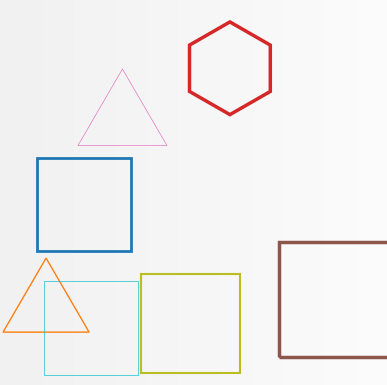[{"shape": "square", "thickness": 2, "radius": 0.6, "center": [0.216, 0.469]}, {"shape": "triangle", "thickness": 1, "radius": 0.64, "center": [0.119, 0.201]}, {"shape": "hexagon", "thickness": 2.5, "radius": 0.6, "center": [0.593, 0.823]}, {"shape": "square", "thickness": 2.5, "radius": 0.75, "center": [0.869, 0.222]}, {"shape": "triangle", "thickness": 0.5, "radius": 0.66, "center": [0.316, 0.688]}, {"shape": "square", "thickness": 1.5, "radius": 0.64, "center": [0.492, 0.159]}, {"shape": "square", "thickness": 0.5, "radius": 0.61, "center": [0.235, 0.149]}]